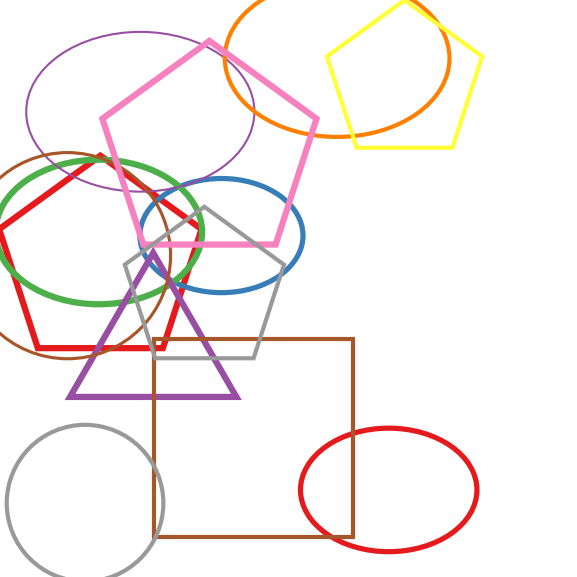[{"shape": "pentagon", "thickness": 3, "radius": 0.92, "center": [0.174, 0.545]}, {"shape": "oval", "thickness": 2.5, "radius": 0.76, "center": [0.673, 0.151]}, {"shape": "oval", "thickness": 2.5, "radius": 0.71, "center": [0.383, 0.591]}, {"shape": "oval", "thickness": 3, "radius": 0.89, "center": [0.171, 0.597]}, {"shape": "oval", "thickness": 1, "radius": 0.99, "center": [0.243, 0.806]}, {"shape": "triangle", "thickness": 3, "radius": 0.83, "center": [0.265, 0.395]}, {"shape": "oval", "thickness": 2, "radius": 0.97, "center": [0.584, 0.898]}, {"shape": "pentagon", "thickness": 2, "radius": 0.71, "center": [0.7, 0.858]}, {"shape": "circle", "thickness": 1.5, "radius": 0.89, "center": [0.117, 0.556]}, {"shape": "square", "thickness": 2, "radius": 0.86, "center": [0.439, 0.241]}, {"shape": "pentagon", "thickness": 3, "radius": 0.97, "center": [0.363, 0.733]}, {"shape": "pentagon", "thickness": 2, "radius": 0.72, "center": [0.354, 0.496]}, {"shape": "circle", "thickness": 2, "radius": 0.68, "center": [0.147, 0.128]}]